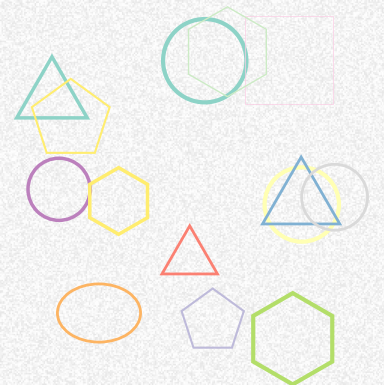[{"shape": "triangle", "thickness": 2.5, "radius": 0.53, "center": [0.135, 0.747]}, {"shape": "circle", "thickness": 3, "radius": 0.54, "center": [0.532, 0.842]}, {"shape": "circle", "thickness": 3, "radius": 0.48, "center": [0.784, 0.469]}, {"shape": "pentagon", "thickness": 1.5, "radius": 0.42, "center": [0.553, 0.166]}, {"shape": "triangle", "thickness": 2, "radius": 0.42, "center": [0.493, 0.33]}, {"shape": "triangle", "thickness": 2, "radius": 0.58, "center": [0.782, 0.476]}, {"shape": "oval", "thickness": 2, "radius": 0.54, "center": [0.257, 0.187]}, {"shape": "hexagon", "thickness": 3, "radius": 0.59, "center": [0.76, 0.12]}, {"shape": "square", "thickness": 0.5, "radius": 0.57, "center": [0.752, 0.845]}, {"shape": "circle", "thickness": 2, "radius": 0.43, "center": [0.869, 0.488]}, {"shape": "circle", "thickness": 2.5, "radius": 0.4, "center": [0.153, 0.508]}, {"shape": "hexagon", "thickness": 1, "radius": 0.58, "center": [0.591, 0.866]}, {"shape": "pentagon", "thickness": 1.5, "radius": 0.53, "center": [0.184, 0.689]}, {"shape": "hexagon", "thickness": 2.5, "radius": 0.43, "center": [0.308, 0.478]}]